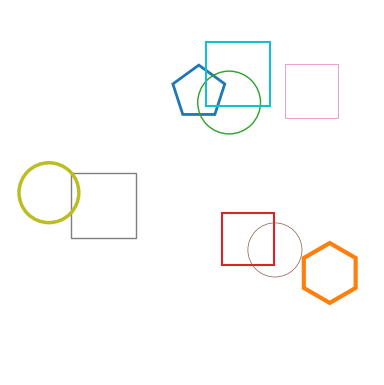[{"shape": "pentagon", "thickness": 2, "radius": 0.35, "center": [0.516, 0.76]}, {"shape": "hexagon", "thickness": 3, "radius": 0.39, "center": [0.856, 0.291]}, {"shape": "circle", "thickness": 1, "radius": 0.41, "center": [0.595, 0.734]}, {"shape": "square", "thickness": 1.5, "radius": 0.34, "center": [0.643, 0.38]}, {"shape": "circle", "thickness": 0.5, "radius": 0.35, "center": [0.714, 0.351]}, {"shape": "square", "thickness": 0.5, "radius": 0.35, "center": [0.809, 0.764]}, {"shape": "square", "thickness": 1, "radius": 0.42, "center": [0.269, 0.466]}, {"shape": "circle", "thickness": 2.5, "radius": 0.39, "center": [0.127, 0.499]}, {"shape": "square", "thickness": 1.5, "radius": 0.42, "center": [0.619, 0.807]}]